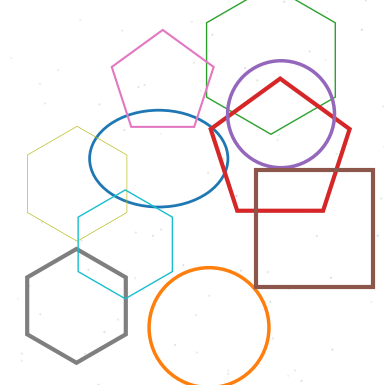[{"shape": "oval", "thickness": 2, "radius": 0.9, "center": [0.412, 0.588]}, {"shape": "circle", "thickness": 2.5, "radius": 0.78, "center": [0.543, 0.149]}, {"shape": "hexagon", "thickness": 1, "radius": 0.97, "center": [0.704, 0.844]}, {"shape": "pentagon", "thickness": 3, "radius": 0.95, "center": [0.728, 0.606]}, {"shape": "circle", "thickness": 2.5, "radius": 0.69, "center": [0.73, 0.703]}, {"shape": "square", "thickness": 3, "radius": 0.76, "center": [0.817, 0.407]}, {"shape": "pentagon", "thickness": 1.5, "radius": 0.7, "center": [0.423, 0.783]}, {"shape": "hexagon", "thickness": 3, "radius": 0.74, "center": [0.199, 0.206]}, {"shape": "hexagon", "thickness": 0.5, "radius": 0.75, "center": [0.2, 0.523]}, {"shape": "hexagon", "thickness": 1, "radius": 0.71, "center": [0.325, 0.365]}]